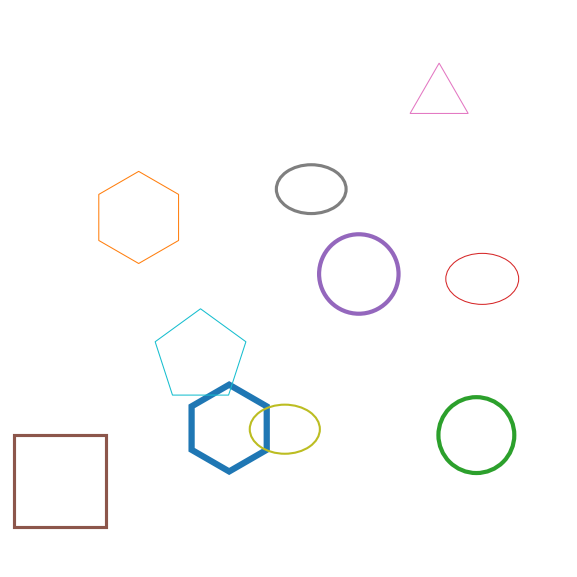[{"shape": "hexagon", "thickness": 3, "radius": 0.38, "center": [0.397, 0.258]}, {"shape": "hexagon", "thickness": 0.5, "radius": 0.4, "center": [0.24, 0.623]}, {"shape": "circle", "thickness": 2, "radius": 0.33, "center": [0.825, 0.246]}, {"shape": "oval", "thickness": 0.5, "radius": 0.32, "center": [0.835, 0.516]}, {"shape": "circle", "thickness": 2, "radius": 0.34, "center": [0.621, 0.525]}, {"shape": "square", "thickness": 1.5, "radius": 0.4, "center": [0.104, 0.166]}, {"shape": "triangle", "thickness": 0.5, "radius": 0.29, "center": [0.76, 0.832]}, {"shape": "oval", "thickness": 1.5, "radius": 0.3, "center": [0.539, 0.672]}, {"shape": "oval", "thickness": 1, "radius": 0.3, "center": [0.493, 0.256]}, {"shape": "pentagon", "thickness": 0.5, "radius": 0.41, "center": [0.347, 0.382]}]